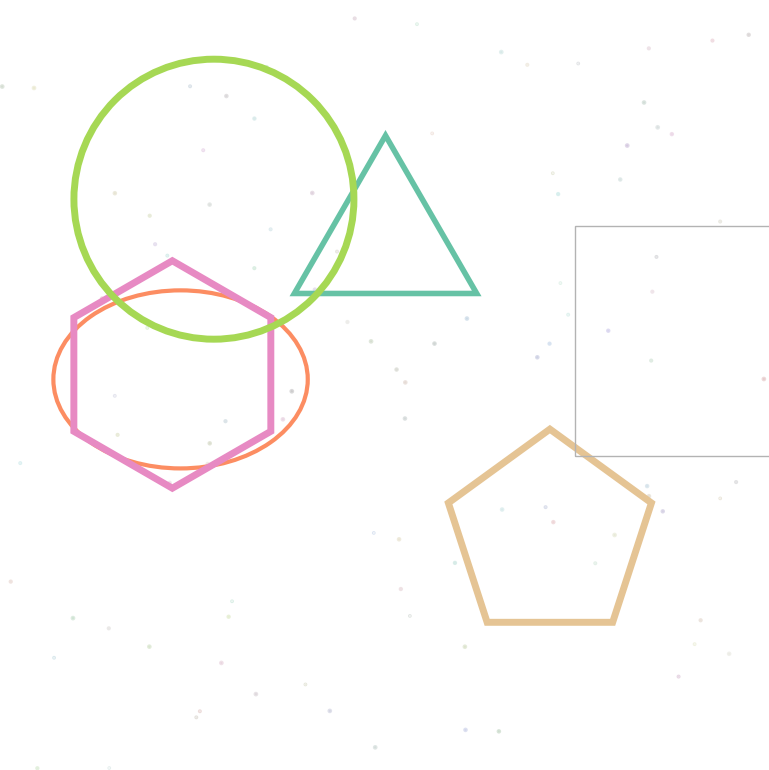[{"shape": "triangle", "thickness": 2, "radius": 0.68, "center": [0.501, 0.687]}, {"shape": "oval", "thickness": 1.5, "radius": 0.83, "center": [0.235, 0.507]}, {"shape": "hexagon", "thickness": 2.5, "radius": 0.74, "center": [0.224, 0.514]}, {"shape": "circle", "thickness": 2.5, "radius": 0.91, "center": [0.278, 0.741]}, {"shape": "pentagon", "thickness": 2.5, "radius": 0.69, "center": [0.714, 0.304]}, {"shape": "square", "thickness": 0.5, "radius": 0.75, "center": [0.896, 0.558]}]